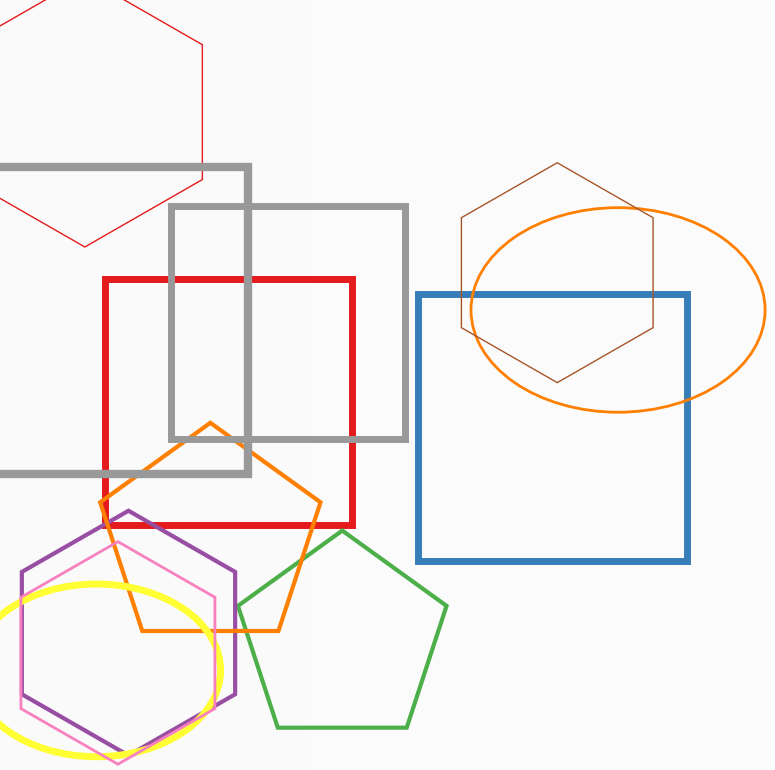[{"shape": "hexagon", "thickness": 0.5, "radius": 0.88, "center": [0.109, 0.854]}, {"shape": "square", "thickness": 2.5, "radius": 0.8, "center": [0.295, 0.478]}, {"shape": "square", "thickness": 2.5, "radius": 0.87, "center": [0.713, 0.444]}, {"shape": "pentagon", "thickness": 1.5, "radius": 0.71, "center": [0.442, 0.169]}, {"shape": "hexagon", "thickness": 1.5, "radius": 0.79, "center": [0.166, 0.178]}, {"shape": "oval", "thickness": 1, "radius": 0.95, "center": [0.797, 0.597]}, {"shape": "pentagon", "thickness": 1.5, "radius": 0.75, "center": [0.271, 0.301]}, {"shape": "oval", "thickness": 2.5, "radius": 0.8, "center": [0.124, 0.129]}, {"shape": "hexagon", "thickness": 0.5, "radius": 0.71, "center": [0.719, 0.646]}, {"shape": "hexagon", "thickness": 1, "radius": 0.72, "center": [0.152, 0.152]}, {"shape": "square", "thickness": 3, "radius": 1.0, "center": [0.121, 0.584]}, {"shape": "square", "thickness": 2.5, "radius": 0.76, "center": [0.372, 0.581]}]